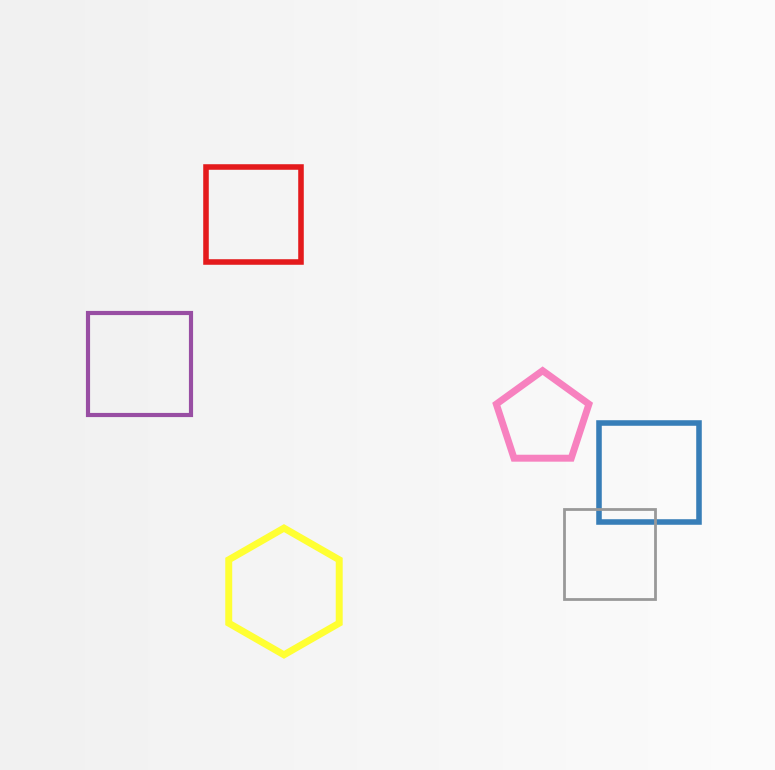[{"shape": "square", "thickness": 2, "radius": 0.31, "center": [0.327, 0.722]}, {"shape": "square", "thickness": 2, "radius": 0.32, "center": [0.837, 0.386]}, {"shape": "square", "thickness": 1.5, "radius": 0.33, "center": [0.18, 0.528]}, {"shape": "hexagon", "thickness": 2.5, "radius": 0.41, "center": [0.366, 0.232]}, {"shape": "pentagon", "thickness": 2.5, "radius": 0.31, "center": [0.7, 0.456]}, {"shape": "square", "thickness": 1, "radius": 0.29, "center": [0.786, 0.281]}]